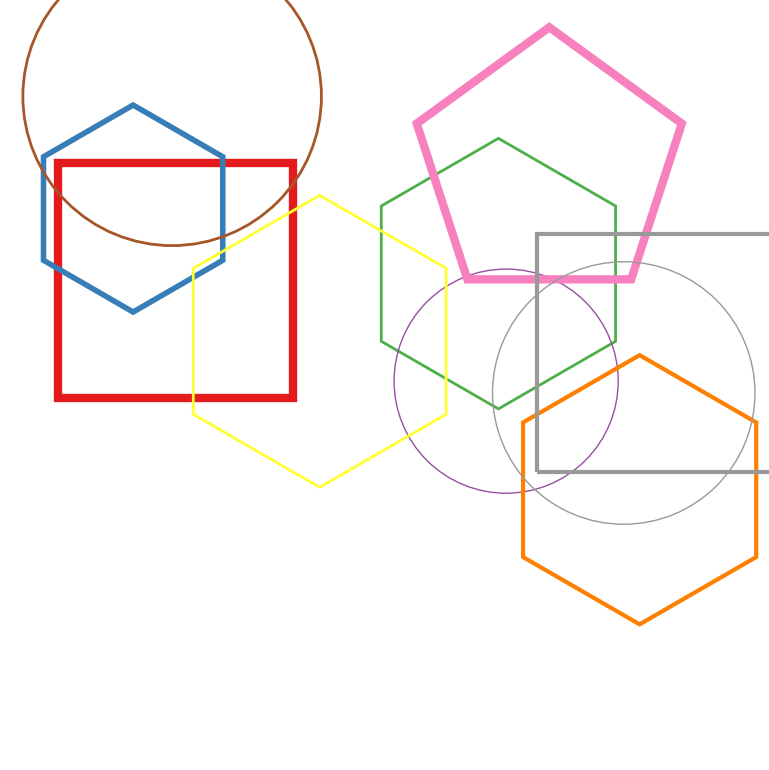[{"shape": "square", "thickness": 3, "radius": 0.76, "center": [0.228, 0.636]}, {"shape": "hexagon", "thickness": 2, "radius": 0.67, "center": [0.173, 0.729]}, {"shape": "hexagon", "thickness": 1, "radius": 0.88, "center": [0.647, 0.645]}, {"shape": "circle", "thickness": 0.5, "radius": 0.73, "center": [0.657, 0.505]}, {"shape": "hexagon", "thickness": 1.5, "radius": 0.87, "center": [0.831, 0.364]}, {"shape": "hexagon", "thickness": 1, "radius": 0.95, "center": [0.415, 0.557]}, {"shape": "circle", "thickness": 1, "radius": 0.97, "center": [0.224, 0.875]}, {"shape": "pentagon", "thickness": 3, "radius": 0.9, "center": [0.713, 0.784]}, {"shape": "circle", "thickness": 0.5, "radius": 0.85, "center": [0.81, 0.49]}, {"shape": "square", "thickness": 1.5, "radius": 0.77, "center": [0.852, 0.542]}]